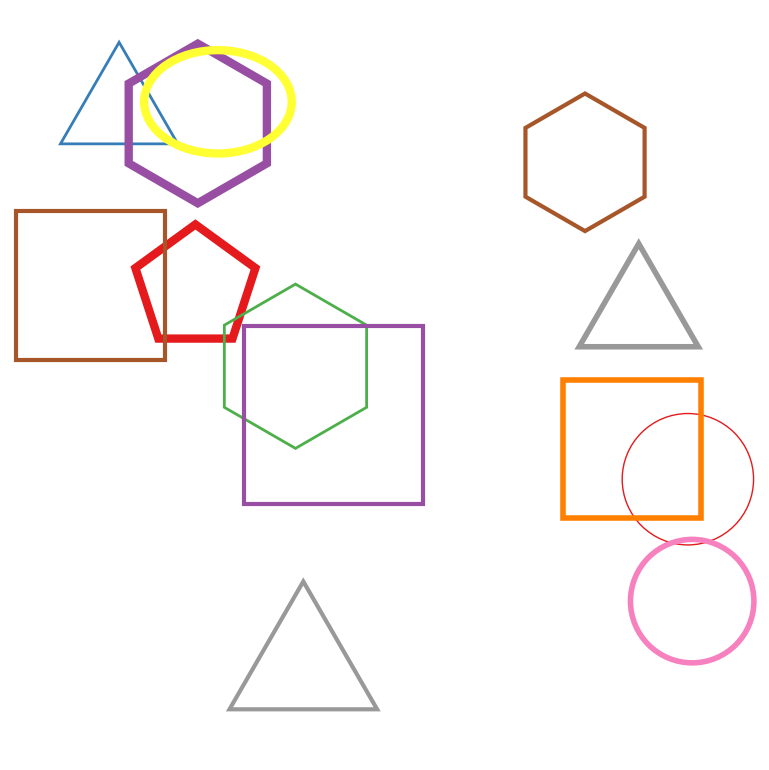[{"shape": "circle", "thickness": 0.5, "radius": 0.43, "center": [0.893, 0.378]}, {"shape": "pentagon", "thickness": 3, "radius": 0.41, "center": [0.254, 0.627]}, {"shape": "triangle", "thickness": 1, "radius": 0.44, "center": [0.155, 0.857]}, {"shape": "hexagon", "thickness": 1, "radius": 0.53, "center": [0.384, 0.524]}, {"shape": "hexagon", "thickness": 3, "radius": 0.52, "center": [0.257, 0.84]}, {"shape": "square", "thickness": 1.5, "radius": 0.58, "center": [0.433, 0.461]}, {"shape": "square", "thickness": 2, "radius": 0.45, "center": [0.821, 0.417]}, {"shape": "oval", "thickness": 3, "radius": 0.48, "center": [0.283, 0.868]}, {"shape": "hexagon", "thickness": 1.5, "radius": 0.45, "center": [0.76, 0.789]}, {"shape": "square", "thickness": 1.5, "radius": 0.48, "center": [0.117, 0.629]}, {"shape": "circle", "thickness": 2, "radius": 0.4, "center": [0.899, 0.219]}, {"shape": "triangle", "thickness": 1.5, "radius": 0.55, "center": [0.394, 0.134]}, {"shape": "triangle", "thickness": 2, "radius": 0.45, "center": [0.83, 0.594]}]